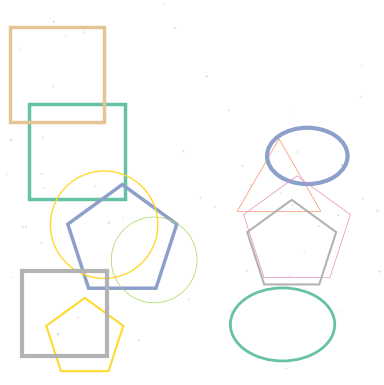[{"shape": "oval", "thickness": 2, "radius": 0.68, "center": [0.734, 0.157]}, {"shape": "square", "thickness": 2.5, "radius": 0.62, "center": [0.2, 0.607]}, {"shape": "triangle", "thickness": 0.5, "radius": 0.63, "center": [0.725, 0.514]}, {"shape": "oval", "thickness": 3, "radius": 0.52, "center": [0.798, 0.595]}, {"shape": "pentagon", "thickness": 2.5, "radius": 0.74, "center": [0.318, 0.372]}, {"shape": "pentagon", "thickness": 0.5, "radius": 0.73, "center": [0.771, 0.398]}, {"shape": "circle", "thickness": 0.5, "radius": 0.56, "center": [0.401, 0.325]}, {"shape": "circle", "thickness": 1, "radius": 0.7, "center": [0.27, 0.416]}, {"shape": "pentagon", "thickness": 1.5, "radius": 0.53, "center": [0.22, 0.121]}, {"shape": "square", "thickness": 2.5, "radius": 0.61, "center": [0.149, 0.807]}, {"shape": "square", "thickness": 3, "radius": 0.55, "center": [0.168, 0.186]}, {"shape": "pentagon", "thickness": 1.5, "radius": 0.61, "center": [0.758, 0.359]}]